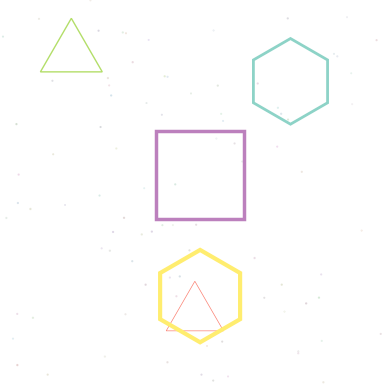[{"shape": "hexagon", "thickness": 2, "radius": 0.56, "center": [0.755, 0.789]}, {"shape": "triangle", "thickness": 0.5, "radius": 0.43, "center": [0.506, 0.184]}, {"shape": "triangle", "thickness": 1, "radius": 0.46, "center": [0.185, 0.86]}, {"shape": "square", "thickness": 2.5, "radius": 0.57, "center": [0.52, 0.545]}, {"shape": "hexagon", "thickness": 3, "radius": 0.6, "center": [0.52, 0.231]}]